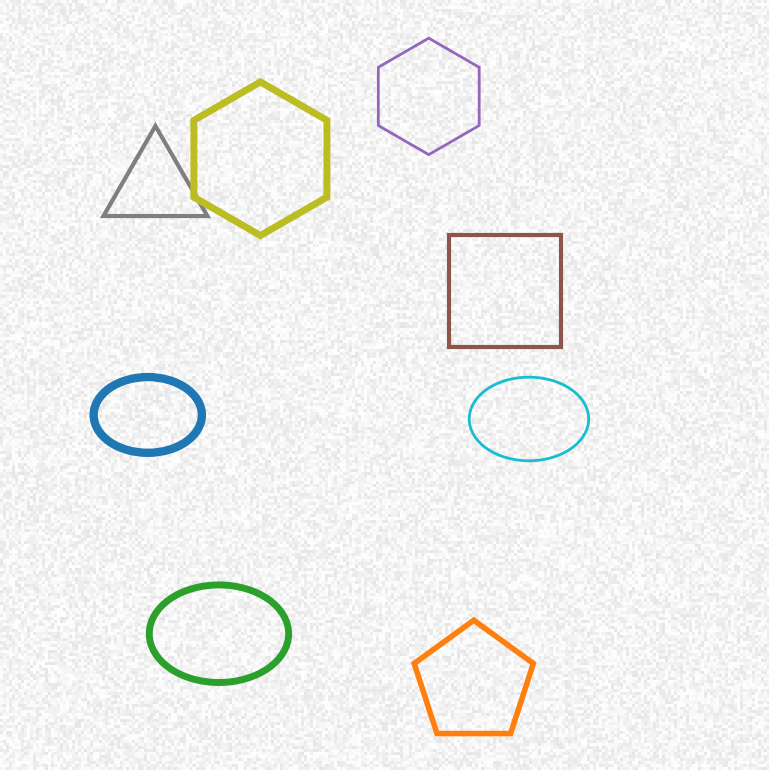[{"shape": "oval", "thickness": 3, "radius": 0.35, "center": [0.192, 0.461]}, {"shape": "pentagon", "thickness": 2, "radius": 0.41, "center": [0.615, 0.113]}, {"shape": "oval", "thickness": 2.5, "radius": 0.45, "center": [0.284, 0.177]}, {"shape": "hexagon", "thickness": 1, "radius": 0.38, "center": [0.557, 0.875]}, {"shape": "square", "thickness": 1.5, "radius": 0.36, "center": [0.656, 0.622]}, {"shape": "triangle", "thickness": 1.5, "radius": 0.39, "center": [0.202, 0.758]}, {"shape": "hexagon", "thickness": 2.5, "radius": 0.5, "center": [0.338, 0.794]}, {"shape": "oval", "thickness": 1, "radius": 0.39, "center": [0.687, 0.456]}]